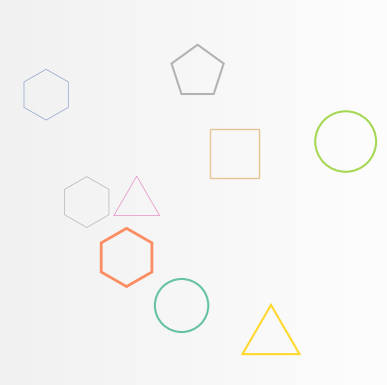[{"shape": "circle", "thickness": 1.5, "radius": 0.34, "center": [0.469, 0.206]}, {"shape": "hexagon", "thickness": 2, "radius": 0.38, "center": [0.327, 0.331]}, {"shape": "hexagon", "thickness": 0.5, "radius": 0.33, "center": [0.119, 0.754]}, {"shape": "triangle", "thickness": 0.5, "radius": 0.34, "center": [0.353, 0.474]}, {"shape": "circle", "thickness": 1.5, "radius": 0.39, "center": [0.892, 0.632]}, {"shape": "triangle", "thickness": 1.5, "radius": 0.43, "center": [0.699, 0.123]}, {"shape": "square", "thickness": 1, "radius": 0.32, "center": [0.605, 0.601]}, {"shape": "hexagon", "thickness": 0.5, "radius": 0.33, "center": [0.224, 0.475]}, {"shape": "pentagon", "thickness": 1.5, "radius": 0.35, "center": [0.51, 0.813]}]